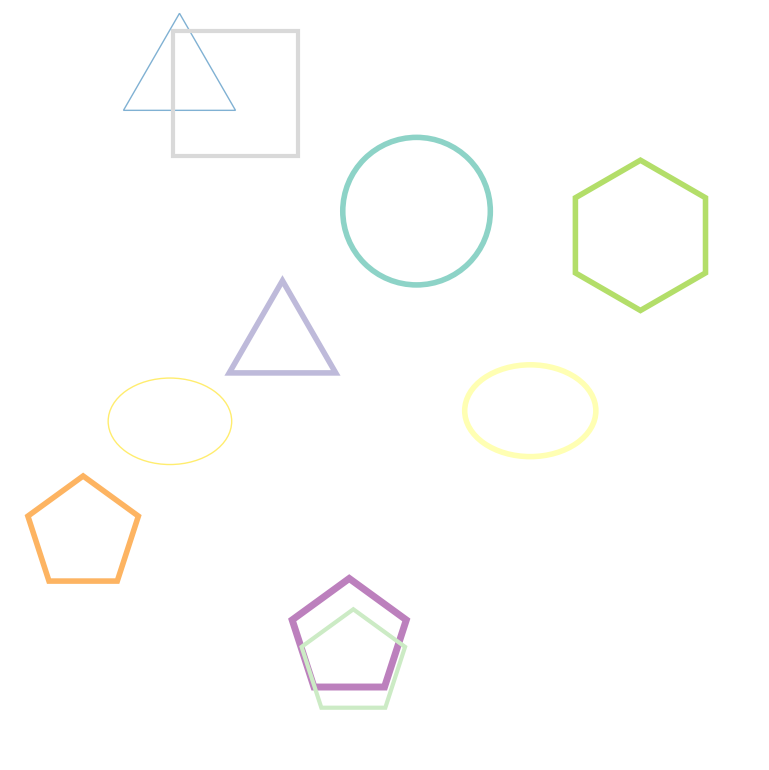[{"shape": "circle", "thickness": 2, "radius": 0.48, "center": [0.541, 0.726]}, {"shape": "oval", "thickness": 2, "radius": 0.43, "center": [0.689, 0.467]}, {"shape": "triangle", "thickness": 2, "radius": 0.4, "center": [0.367, 0.556]}, {"shape": "triangle", "thickness": 0.5, "radius": 0.42, "center": [0.233, 0.899]}, {"shape": "pentagon", "thickness": 2, "radius": 0.38, "center": [0.108, 0.306]}, {"shape": "hexagon", "thickness": 2, "radius": 0.49, "center": [0.832, 0.694]}, {"shape": "square", "thickness": 1.5, "radius": 0.41, "center": [0.306, 0.879]}, {"shape": "pentagon", "thickness": 2.5, "radius": 0.39, "center": [0.454, 0.171]}, {"shape": "pentagon", "thickness": 1.5, "radius": 0.35, "center": [0.459, 0.138]}, {"shape": "oval", "thickness": 0.5, "radius": 0.4, "center": [0.221, 0.453]}]